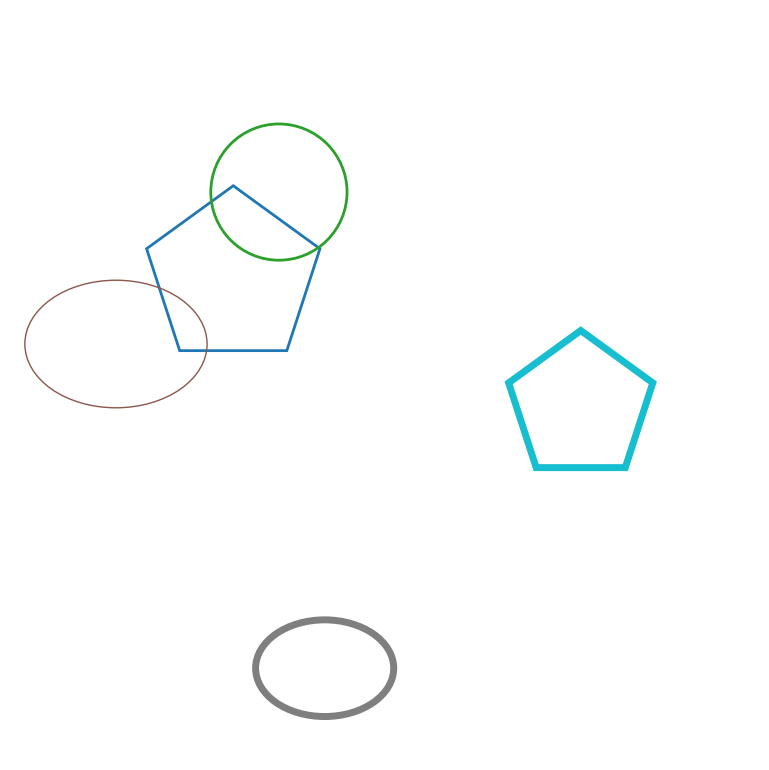[{"shape": "pentagon", "thickness": 1, "radius": 0.59, "center": [0.303, 0.64]}, {"shape": "circle", "thickness": 1, "radius": 0.44, "center": [0.362, 0.751]}, {"shape": "oval", "thickness": 0.5, "radius": 0.59, "center": [0.151, 0.553]}, {"shape": "oval", "thickness": 2.5, "radius": 0.45, "center": [0.422, 0.132]}, {"shape": "pentagon", "thickness": 2.5, "radius": 0.49, "center": [0.754, 0.472]}]